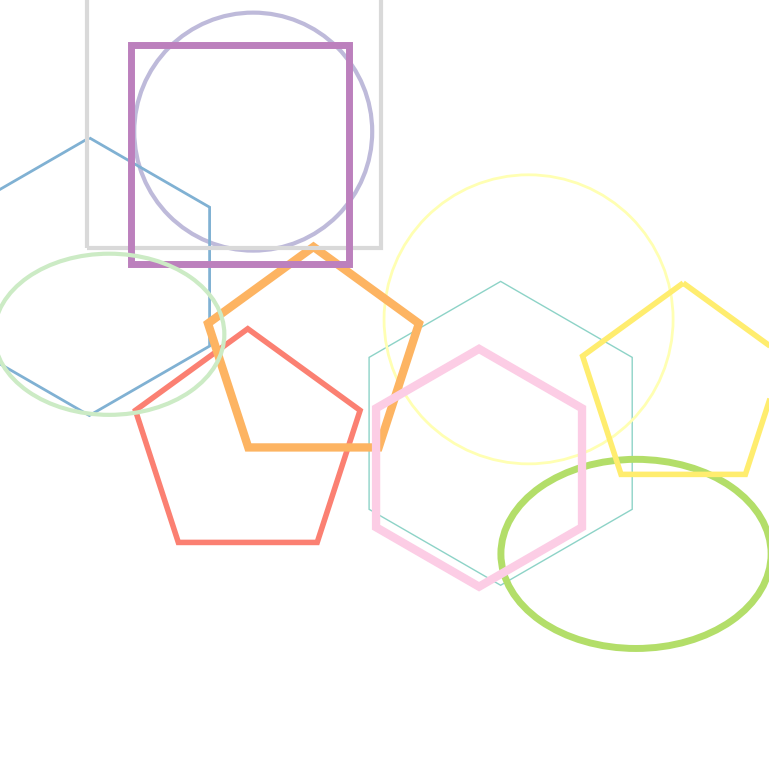[{"shape": "hexagon", "thickness": 0.5, "radius": 0.99, "center": [0.65, 0.437]}, {"shape": "circle", "thickness": 1, "radius": 0.94, "center": [0.686, 0.585]}, {"shape": "circle", "thickness": 1.5, "radius": 0.77, "center": [0.329, 0.829]}, {"shape": "pentagon", "thickness": 2, "radius": 0.77, "center": [0.322, 0.42]}, {"shape": "hexagon", "thickness": 1, "radius": 0.9, "center": [0.116, 0.641]}, {"shape": "pentagon", "thickness": 3, "radius": 0.72, "center": [0.407, 0.535]}, {"shape": "oval", "thickness": 2.5, "radius": 0.88, "center": [0.826, 0.281]}, {"shape": "hexagon", "thickness": 3, "radius": 0.77, "center": [0.622, 0.392]}, {"shape": "square", "thickness": 1.5, "radius": 0.96, "center": [0.303, 0.87]}, {"shape": "square", "thickness": 2.5, "radius": 0.71, "center": [0.311, 0.799]}, {"shape": "oval", "thickness": 1.5, "radius": 0.75, "center": [0.142, 0.566]}, {"shape": "pentagon", "thickness": 2, "radius": 0.69, "center": [0.887, 0.495]}]